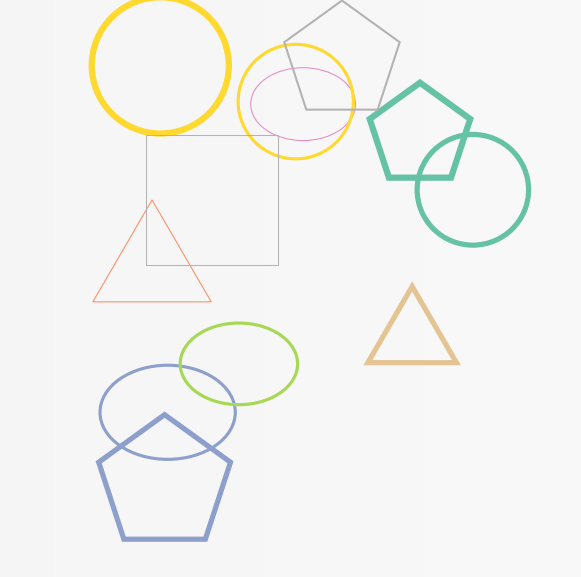[{"shape": "circle", "thickness": 2.5, "radius": 0.48, "center": [0.814, 0.67]}, {"shape": "pentagon", "thickness": 3, "radius": 0.45, "center": [0.723, 0.765]}, {"shape": "triangle", "thickness": 0.5, "radius": 0.59, "center": [0.262, 0.535]}, {"shape": "oval", "thickness": 1.5, "radius": 0.58, "center": [0.288, 0.285]}, {"shape": "pentagon", "thickness": 2.5, "radius": 0.6, "center": [0.283, 0.162]}, {"shape": "oval", "thickness": 0.5, "radius": 0.45, "center": [0.521, 0.819]}, {"shape": "oval", "thickness": 1.5, "radius": 0.5, "center": [0.411, 0.369]}, {"shape": "circle", "thickness": 1.5, "radius": 0.5, "center": [0.509, 0.823]}, {"shape": "circle", "thickness": 3, "radius": 0.59, "center": [0.276, 0.886]}, {"shape": "triangle", "thickness": 2.5, "radius": 0.44, "center": [0.709, 0.415]}, {"shape": "square", "thickness": 0.5, "radius": 0.56, "center": [0.365, 0.653]}, {"shape": "pentagon", "thickness": 1, "radius": 0.52, "center": [0.588, 0.894]}]